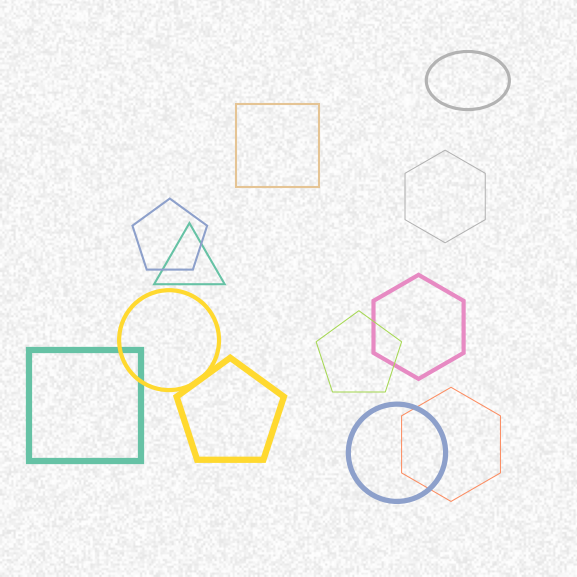[{"shape": "triangle", "thickness": 1, "radius": 0.35, "center": [0.328, 0.542]}, {"shape": "square", "thickness": 3, "radius": 0.48, "center": [0.147, 0.297]}, {"shape": "hexagon", "thickness": 0.5, "radius": 0.49, "center": [0.781, 0.23]}, {"shape": "pentagon", "thickness": 1, "radius": 0.34, "center": [0.294, 0.587]}, {"shape": "circle", "thickness": 2.5, "radius": 0.42, "center": [0.687, 0.215]}, {"shape": "hexagon", "thickness": 2, "radius": 0.45, "center": [0.725, 0.433]}, {"shape": "pentagon", "thickness": 0.5, "radius": 0.39, "center": [0.621, 0.383]}, {"shape": "pentagon", "thickness": 3, "radius": 0.49, "center": [0.399, 0.282]}, {"shape": "circle", "thickness": 2, "radius": 0.43, "center": [0.293, 0.41]}, {"shape": "square", "thickness": 1, "radius": 0.36, "center": [0.481, 0.747]}, {"shape": "hexagon", "thickness": 0.5, "radius": 0.4, "center": [0.771, 0.659]}, {"shape": "oval", "thickness": 1.5, "radius": 0.36, "center": [0.81, 0.86]}]